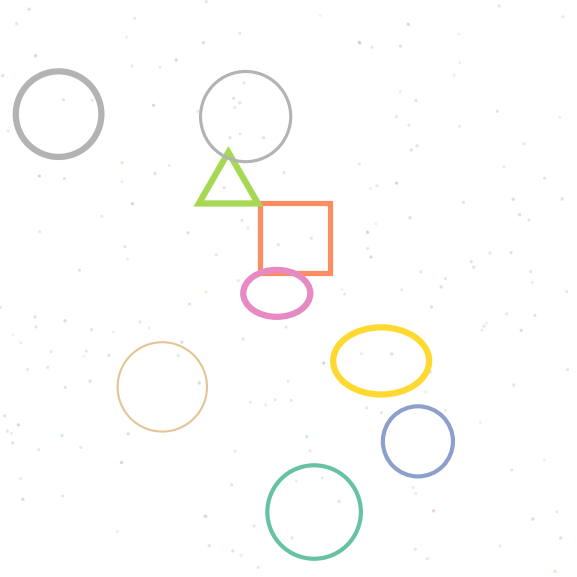[{"shape": "circle", "thickness": 2, "radius": 0.4, "center": [0.544, 0.113]}, {"shape": "square", "thickness": 2.5, "radius": 0.3, "center": [0.511, 0.587]}, {"shape": "circle", "thickness": 2, "radius": 0.3, "center": [0.724, 0.235]}, {"shape": "oval", "thickness": 3, "radius": 0.29, "center": [0.479, 0.491]}, {"shape": "triangle", "thickness": 3, "radius": 0.3, "center": [0.395, 0.676]}, {"shape": "oval", "thickness": 3, "radius": 0.42, "center": [0.66, 0.374]}, {"shape": "circle", "thickness": 1, "radius": 0.39, "center": [0.281, 0.329]}, {"shape": "circle", "thickness": 3, "radius": 0.37, "center": [0.101, 0.801]}, {"shape": "circle", "thickness": 1.5, "radius": 0.39, "center": [0.425, 0.797]}]